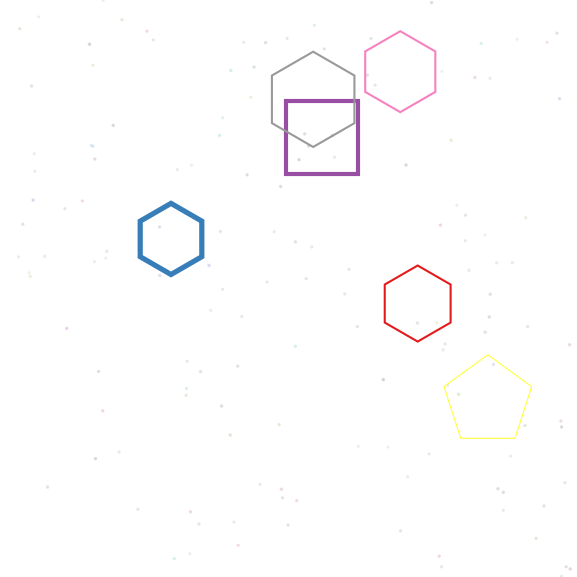[{"shape": "hexagon", "thickness": 1, "radius": 0.33, "center": [0.723, 0.474]}, {"shape": "hexagon", "thickness": 2.5, "radius": 0.31, "center": [0.296, 0.585]}, {"shape": "square", "thickness": 2, "radius": 0.31, "center": [0.558, 0.761]}, {"shape": "pentagon", "thickness": 0.5, "radius": 0.4, "center": [0.845, 0.305]}, {"shape": "hexagon", "thickness": 1, "radius": 0.35, "center": [0.693, 0.875]}, {"shape": "hexagon", "thickness": 1, "radius": 0.41, "center": [0.542, 0.827]}]